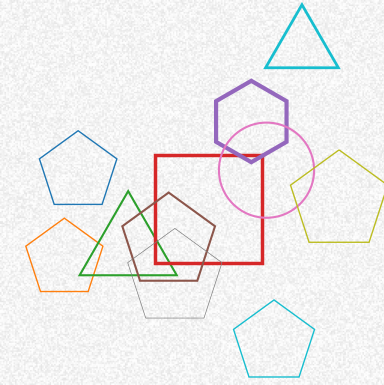[{"shape": "pentagon", "thickness": 1, "radius": 0.53, "center": [0.203, 0.555]}, {"shape": "pentagon", "thickness": 1, "radius": 0.53, "center": [0.167, 0.328]}, {"shape": "triangle", "thickness": 1.5, "radius": 0.73, "center": [0.333, 0.358]}, {"shape": "square", "thickness": 2.5, "radius": 0.7, "center": [0.542, 0.457]}, {"shape": "hexagon", "thickness": 3, "radius": 0.53, "center": [0.653, 0.684]}, {"shape": "pentagon", "thickness": 1.5, "radius": 0.63, "center": [0.438, 0.373]}, {"shape": "circle", "thickness": 1.5, "radius": 0.62, "center": [0.692, 0.558]}, {"shape": "pentagon", "thickness": 0.5, "radius": 0.64, "center": [0.454, 0.278]}, {"shape": "pentagon", "thickness": 1, "radius": 0.66, "center": [0.881, 0.478]}, {"shape": "triangle", "thickness": 2, "radius": 0.55, "center": [0.784, 0.879]}, {"shape": "pentagon", "thickness": 1, "radius": 0.55, "center": [0.712, 0.11]}]